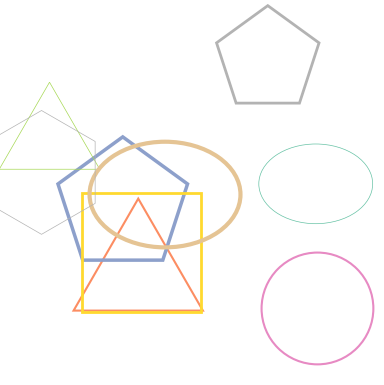[{"shape": "oval", "thickness": 0.5, "radius": 0.74, "center": [0.82, 0.522]}, {"shape": "triangle", "thickness": 1.5, "radius": 0.97, "center": [0.359, 0.29]}, {"shape": "pentagon", "thickness": 2.5, "radius": 0.88, "center": [0.319, 0.467]}, {"shape": "circle", "thickness": 1.5, "radius": 0.73, "center": [0.825, 0.199]}, {"shape": "triangle", "thickness": 0.5, "radius": 0.75, "center": [0.129, 0.636]}, {"shape": "square", "thickness": 2, "radius": 0.77, "center": [0.367, 0.345]}, {"shape": "oval", "thickness": 3, "radius": 0.98, "center": [0.429, 0.495]}, {"shape": "pentagon", "thickness": 2, "radius": 0.7, "center": [0.696, 0.845]}, {"shape": "hexagon", "thickness": 0.5, "radius": 0.8, "center": [0.108, 0.552]}]